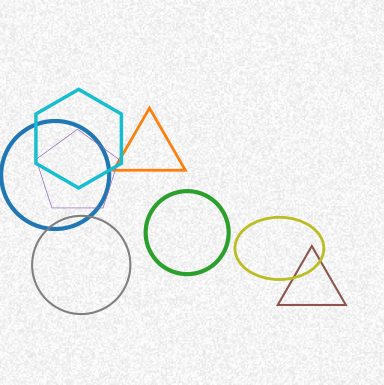[{"shape": "circle", "thickness": 3, "radius": 0.7, "center": [0.143, 0.545]}, {"shape": "triangle", "thickness": 2, "radius": 0.54, "center": [0.388, 0.612]}, {"shape": "circle", "thickness": 3, "radius": 0.54, "center": [0.486, 0.396]}, {"shape": "pentagon", "thickness": 0.5, "radius": 0.56, "center": [0.201, 0.551]}, {"shape": "triangle", "thickness": 1.5, "radius": 0.51, "center": [0.81, 0.259]}, {"shape": "circle", "thickness": 1.5, "radius": 0.64, "center": [0.211, 0.312]}, {"shape": "oval", "thickness": 2, "radius": 0.58, "center": [0.726, 0.355]}, {"shape": "hexagon", "thickness": 2.5, "radius": 0.64, "center": [0.204, 0.64]}]